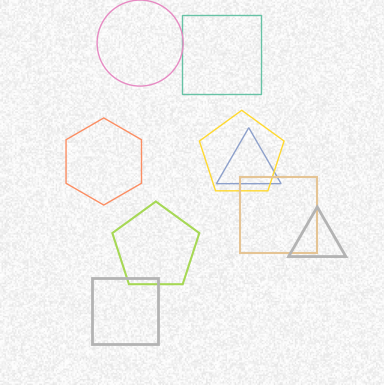[{"shape": "square", "thickness": 1, "radius": 0.51, "center": [0.576, 0.859]}, {"shape": "hexagon", "thickness": 1, "radius": 0.57, "center": [0.27, 0.581]}, {"shape": "triangle", "thickness": 1, "radius": 0.48, "center": [0.646, 0.571]}, {"shape": "circle", "thickness": 1, "radius": 0.56, "center": [0.364, 0.888]}, {"shape": "pentagon", "thickness": 1.5, "radius": 0.59, "center": [0.405, 0.358]}, {"shape": "pentagon", "thickness": 1, "radius": 0.58, "center": [0.628, 0.598]}, {"shape": "square", "thickness": 1.5, "radius": 0.5, "center": [0.723, 0.441]}, {"shape": "triangle", "thickness": 2, "radius": 0.43, "center": [0.824, 0.377]}, {"shape": "square", "thickness": 2, "radius": 0.43, "center": [0.324, 0.193]}]